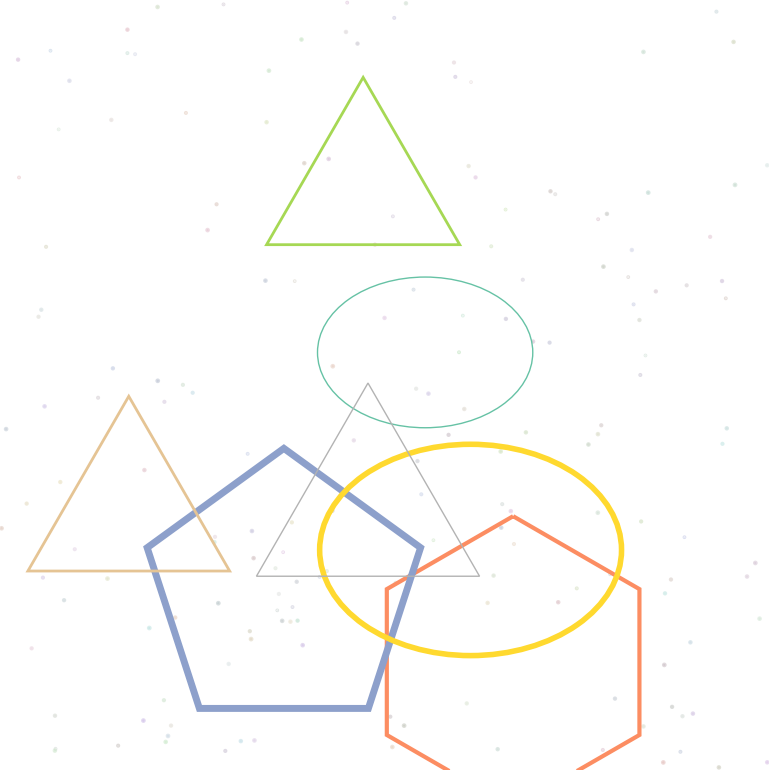[{"shape": "oval", "thickness": 0.5, "radius": 0.7, "center": [0.552, 0.542]}, {"shape": "hexagon", "thickness": 1.5, "radius": 0.95, "center": [0.666, 0.14]}, {"shape": "pentagon", "thickness": 2.5, "radius": 0.93, "center": [0.369, 0.231]}, {"shape": "triangle", "thickness": 1, "radius": 0.72, "center": [0.472, 0.755]}, {"shape": "oval", "thickness": 2, "radius": 0.98, "center": [0.611, 0.286]}, {"shape": "triangle", "thickness": 1, "radius": 0.76, "center": [0.167, 0.334]}, {"shape": "triangle", "thickness": 0.5, "radius": 0.84, "center": [0.478, 0.335]}]